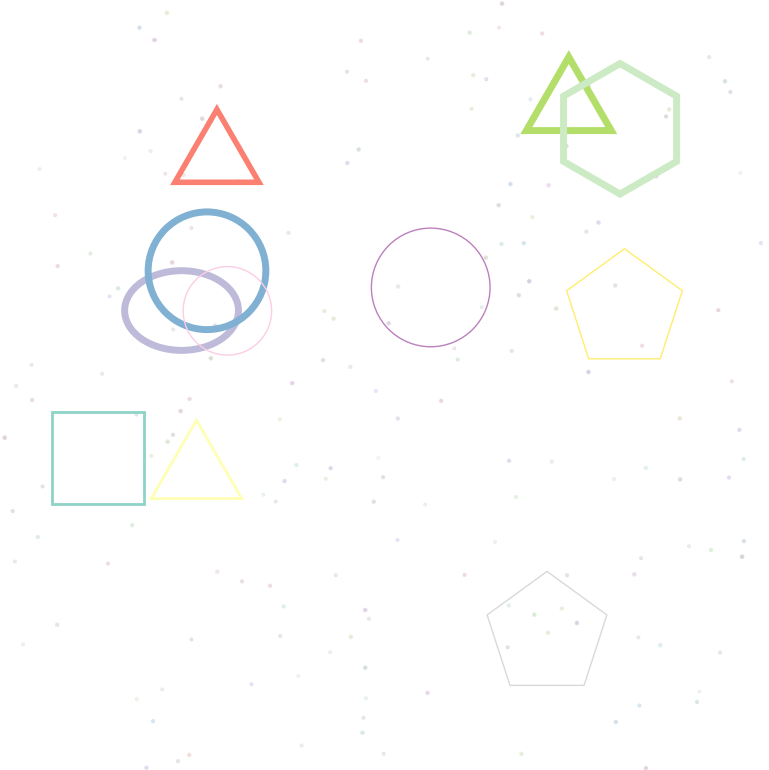[{"shape": "square", "thickness": 1, "radius": 0.3, "center": [0.128, 0.405]}, {"shape": "triangle", "thickness": 1, "radius": 0.34, "center": [0.255, 0.386]}, {"shape": "oval", "thickness": 2.5, "radius": 0.37, "center": [0.236, 0.597]}, {"shape": "triangle", "thickness": 2, "radius": 0.32, "center": [0.282, 0.795]}, {"shape": "circle", "thickness": 2.5, "radius": 0.38, "center": [0.269, 0.648]}, {"shape": "triangle", "thickness": 2.5, "radius": 0.32, "center": [0.739, 0.862]}, {"shape": "circle", "thickness": 0.5, "radius": 0.29, "center": [0.295, 0.596]}, {"shape": "pentagon", "thickness": 0.5, "radius": 0.41, "center": [0.71, 0.176]}, {"shape": "circle", "thickness": 0.5, "radius": 0.39, "center": [0.559, 0.627]}, {"shape": "hexagon", "thickness": 2.5, "radius": 0.42, "center": [0.805, 0.833]}, {"shape": "pentagon", "thickness": 0.5, "radius": 0.4, "center": [0.811, 0.598]}]